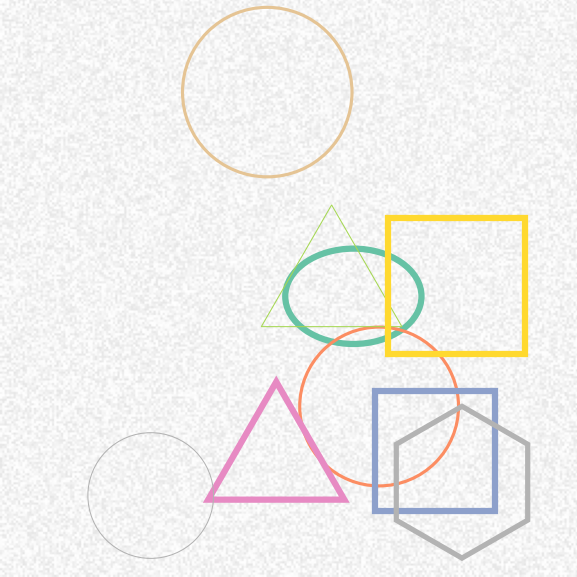[{"shape": "oval", "thickness": 3, "radius": 0.59, "center": [0.612, 0.486]}, {"shape": "circle", "thickness": 1.5, "radius": 0.69, "center": [0.656, 0.295]}, {"shape": "square", "thickness": 3, "radius": 0.52, "center": [0.753, 0.219]}, {"shape": "triangle", "thickness": 3, "radius": 0.68, "center": [0.478, 0.202]}, {"shape": "triangle", "thickness": 0.5, "radius": 0.7, "center": [0.574, 0.504]}, {"shape": "square", "thickness": 3, "radius": 0.59, "center": [0.79, 0.504]}, {"shape": "circle", "thickness": 1.5, "radius": 0.73, "center": [0.463, 0.84]}, {"shape": "circle", "thickness": 0.5, "radius": 0.54, "center": [0.261, 0.141]}, {"shape": "hexagon", "thickness": 2.5, "radius": 0.66, "center": [0.8, 0.164]}]